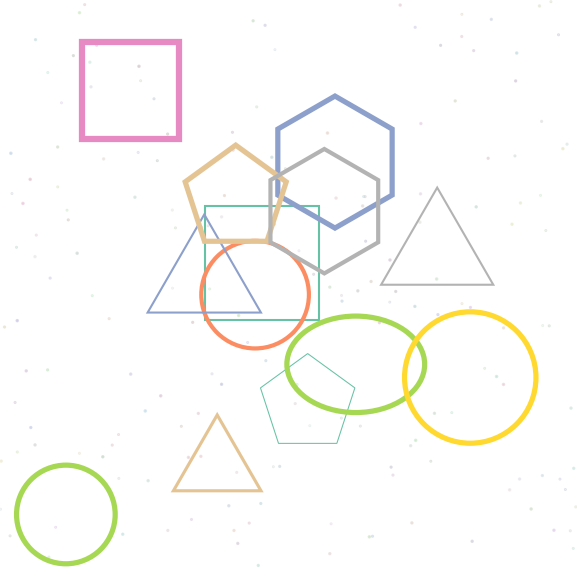[{"shape": "pentagon", "thickness": 0.5, "radius": 0.43, "center": [0.533, 0.301]}, {"shape": "square", "thickness": 1, "radius": 0.49, "center": [0.454, 0.543]}, {"shape": "circle", "thickness": 2, "radius": 0.47, "center": [0.442, 0.489]}, {"shape": "triangle", "thickness": 1, "radius": 0.57, "center": [0.354, 0.515]}, {"shape": "hexagon", "thickness": 2.5, "radius": 0.57, "center": [0.58, 0.718]}, {"shape": "square", "thickness": 3, "radius": 0.42, "center": [0.226, 0.842]}, {"shape": "circle", "thickness": 2.5, "radius": 0.43, "center": [0.114, 0.108]}, {"shape": "oval", "thickness": 2.5, "radius": 0.6, "center": [0.616, 0.368]}, {"shape": "circle", "thickness": 2.5, "radius": 0.57, "center": [0.814, 0.345]}, {"shape": "triangle", "thickness": 1.5, "radius": 0.44, "center": [0.376, 0.193]}, {"shape": "pentagon", "thickness": 2.5, "radius": 0.46, "center": [0.408, 0.656]}, {"shape": "hexagon", "thickness": 2, "radius": 0.54, "center": [0.562, 0.633]}, {"shape": "triangle", "thickness": 1, "radius": 0.56, "center": [0.757, 0.562]}]